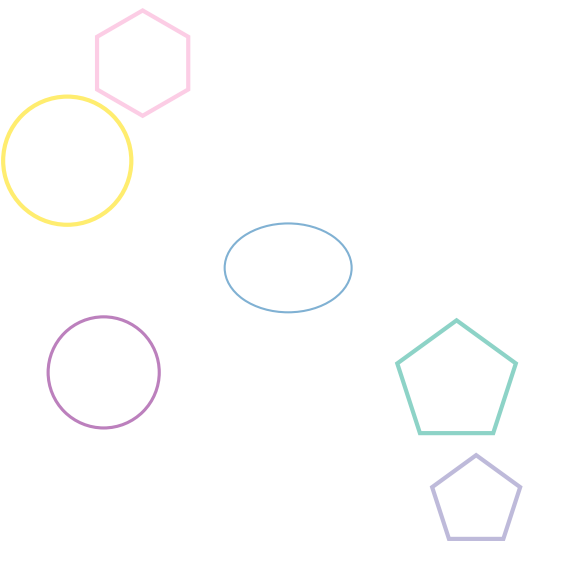[{"shape": "pentagon", "thickness": 2, "radius": 0.54, "center": [0.791, 0.336]}, {"shape": "pentagon", "thickness": 2, "radius": 0.4, "center": [0.825, 0.131]}, {"shape": "oval", "thickness": 1, "radius": 0.55, "center": [0.499, 0.535]}, {"shape": "hexagon", "thickness": 2, "radius": 0.46, "center": [0.247, 0.89]}, {"shape": "circle", "thickness": 1.5, "radius": 0.48, "center": [0.18, 0.354]}, {"shape": "circle", "thickness": 2, "radius": 0.55, "center": [0.116, 0.721]}]